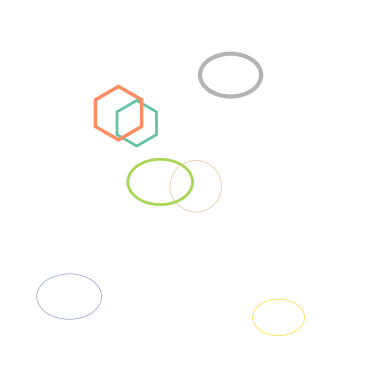[{"shape": "hexagon", "thickness": 2, "radius": 0.3, "center": [0.355, 0.68]}, {"shape": "hexagon", "thickness": 2.5, "radius": 0.35, "center": [0.308, 0.706]}, {"shape": "oval", "thickness": 0.5, "radius": 0.42, "center": [0.18, 0.23]}, {"shape": "oval", "thickness": 2, "radius": 0.42, "center": [0.416, 0.527]}, {"shape": "oval", "thickness": 0.5, "radius": 0.34, "center": [0.724, 0.176]}, {"shape": "circle", "thickness": 0.5, "radius": 0.33, "center": [0.509, 0.516]}, {"shape": "oval", "thickness": 3, "radius": 0.4, "center": [0.599, 0.805]}]